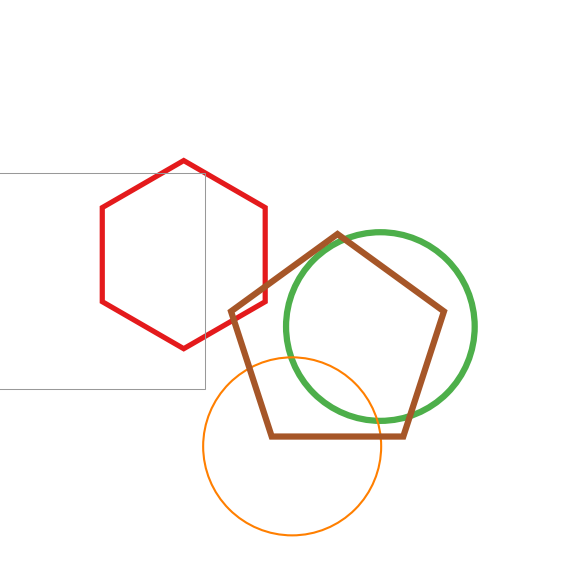[{"shape": "hexagon", "thickness": 2.5, "radius": 0.81, "center": [0.318, 0.558]}, {"shape": "circle", "thickness": 3, "radius": 0.82, "center": [0.659, 0.434]}, {"shape": "circle", "thickness": 1, "radius": 0.77, "center": [0.506, 0.226]}, {"shape": "pentagon", "thickness": 3, "radius": 0.97, "center": [0.584, 0.4]}, {"shape": "square", "thickness": 0.5, "radius": 0.93, "center": [0.168, 0.512]}]